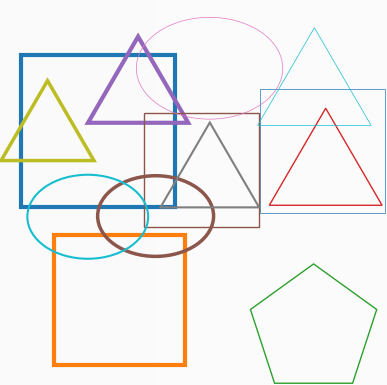[{"shape": "square", "thickness": 0.5, "radius": 0.81, "center": [0.833, 0.607]}, {"shape": "square", "thickness": 3, "radius": 0.99, "center": [0.253, 0.659]}, {"shape": "square", "thickness": 3, "radius": 0.85, "center": [0.308, 0.221]}, {"shape": "pentagon", "thickness": 1, "radius": 0.86, "center": [0.809, 0.143]}, {"shape": "triangle", "thickness": 1, "radius": 0.84, "center": [0.84, 0.551]}, {"shape": "triangle", "thickness": 3, "radius": 0.75, "center": [0.356, 0.756]}, {"shape": "oval", "thickness": 2.5, "radius": 0.75, "center": [0.402, 0.439]}, {"shape": "square", "thickness": 1, "radius": 0.74, "center": [0.52, 0.558]}, {"shape": "oval", "thickness": 0.5, "radius": 0.94, "center": [0.541, 0.823]}, {"shape": "triangle", "thickness": 1.5, "radius": 0.73, "center": [0.541, 0.535]}, {"shape": "triangle", "thickness": 2.5, "radius": 0.69, "center": [0.123, 0.652]}, {"shape": "triangle", "thickness": 0.5, "radius": 0.85, "center": [0.811, 0.759]}, {"shape": "oval", "thickness": 1.5, "radius": 0.78, "center": [0.226, 0.437]}]